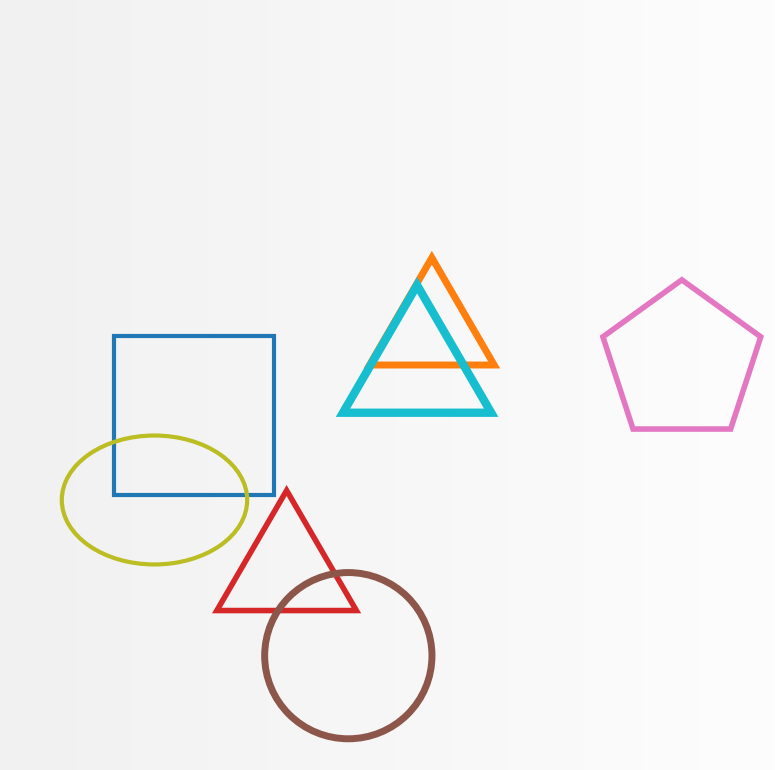[{"shape": "square", "thickness": 1.5, "radius": 0.52, "center": [0.251, 0.461]}, {"shape": "triangle", "thickness": 2.5, "radius": 0.46, "center": [0.557, 0.572]}, {"shape": "triangle", "thickness": 2, "radius": 0.52, "center": [0.37, 0.259]}, {"shape": "circle", "thickness": 2.5, "radius": 0.54, "center": [0.449, 0.148]}, {"shape": "pentagon", "thickness": 2, "radius": 0.54, "center": [0.88, 0.529]}, {"shape": "oval", "thickness": 1.5, "radius": 0.6, "center": [0.199, 0.351]}, {"shape": "triangle", "thickness": 3, "radius": 0.55, "center": [0.538, 0.519]}]